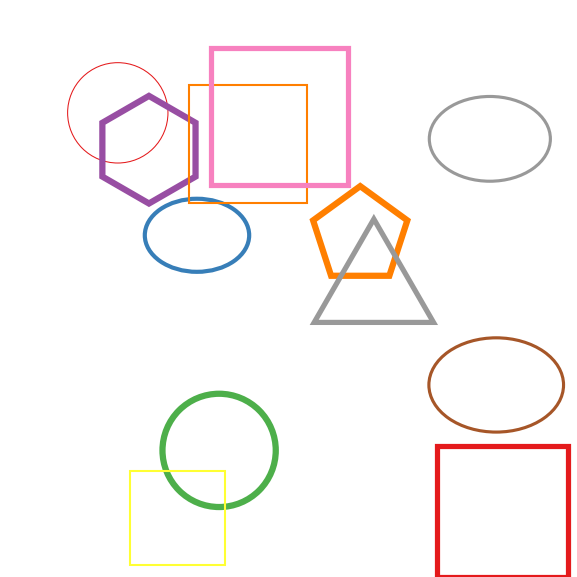[{"shape": "square", "thickness": 2.5, "radius": 0.57, "center": [0.87, 0.113]}, {"shape": "circle", "thickness": 0.5, "radius": 0.43, "center": [0.204, 0.804]}, {"shape": "oval", "thickness": 2, "radius": 0.45, "center": [0.341, 0.592]}, {"shape": "circle", "thickness": 3, "radius": 0.49, "center": [0.379, 0.219]}, {"shape": "hexagon", "thickness": 3, "radius": 0.47, "center": [0.258, 0.74]}, {"shape": "pentagon", "thickness": 3, "radius": 0.43, "center": [0.624, 0.591]}, {"shape": "square", "thickness": 1, "radius": 0.51, "center": [0.429, 0.75]}, {"shape": "square", "thickness": 1, "radius": 0.41, "center": [0.308, 0.102]}, {"shape": "oval", "thickness": 1.5, "radius": 0.58, "center": [0.859, 0.333]}, {"shape": "square", "thickness": 2.5, "radius": 0.59, "center": [0.484, 0.797]}, {"shape": "oval", "thickness": 1.5, "radius": 0.52, "center": [0.848, 0.759]}, {"shape": "triangle", "thickness": 2.5, "radius": 0.6, "center": [0.647, 0.5]}]